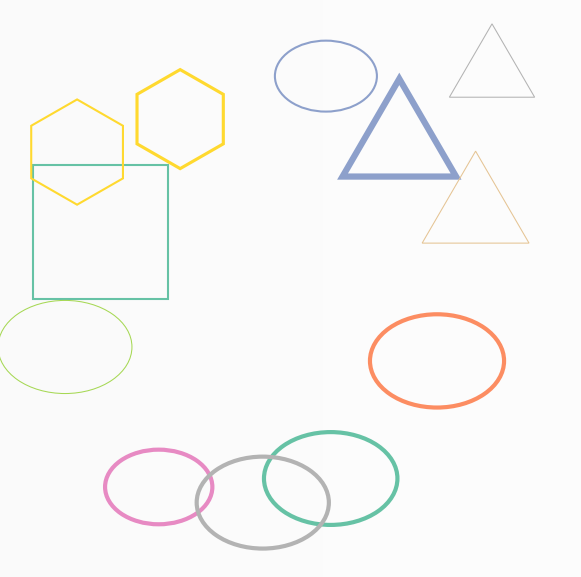[{"shape": "oval", "thickness": 2, "radius": 0.57, "center": [0.569, 0.171]}, {"shape": "square", "thickness": 1, "radius": 0.58, "center": [0.173, 0.597]}, {"shape": "oval", "thickness": 2, "radius": 0.58, "center": [0.752, 0.374]}, {"shape": "triangle", "thickness": 3, "radius": 0.56, "center": [0.687, 0.75]}, {"shape": "oval", "thickness": 1, "radius": 0.44, "center": [0.561, 0.867]}, {"shape": "oval", "thickness": 2, "radius": 0.46, "center": [0.273, 0.156]}, {"shape": "oval", "thickness": 0.5, "radius": 0.58, "center": [0.112, 0.398]}, {"shape": "hexagon", "thickness": 1, "radius": 0.46, "center": [0.133, 0.736]}, {"shape": "hexagon", "thickness": 1.5, "radius": 0.43, "center": [0.31, 0.793]}, {"shape": "triangle", "thickness": 0.5, "radius": 0.53, "center": [0.818, 0.631]}, {"shape": "oval", "thickness": 2, "radius": 0.57, "center": [0.452, 0.129]}, {"shape": "triangle", "thickness": 0.5, "radius": 0.42, "center": [0.846, 0.873]}]